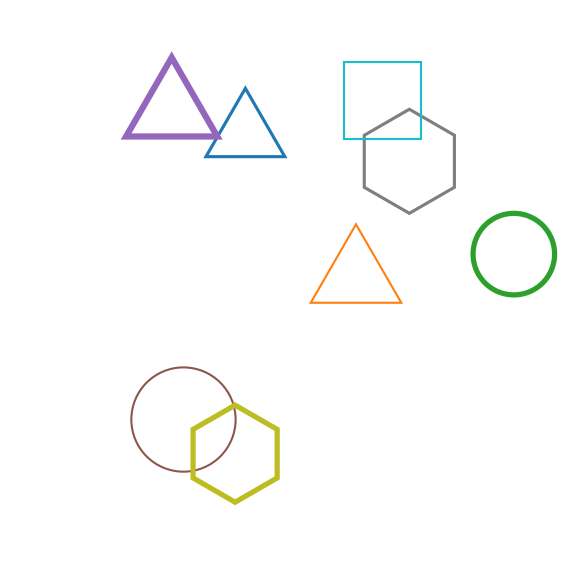[{"shape": "triangle", "thickness": 1.5, "radius": 0.39, "center": [0.425, 0.767]}, {"shape": "triangle", "thickness": 1, "radius": 0.45, "center": [0.616, 0.52]}, {"shape": "circle", "thickness": 2.5, "radius": 0.35, "center": [0.89, 0.559]}, {"shape": "triangle", "thickness": 3, "radius": 0.46, "center": [0.297, 0.808]}, {"shape": "circle", "thickness": 1, "radius": 0.45, "center": [0.318, 0.273]}, {"shape": "hexagon", "thickness": 1.5, "radius": 0.45, "center": [0.709, 0.72]}, {"shape": "hexagon", "thickness": 2.5, "radius": 0.42, "center": [0.407, 0.214]}, {"shape": "square", "thickness": 1, "radius": 0.33, "center": [0.663, 0.825]}]